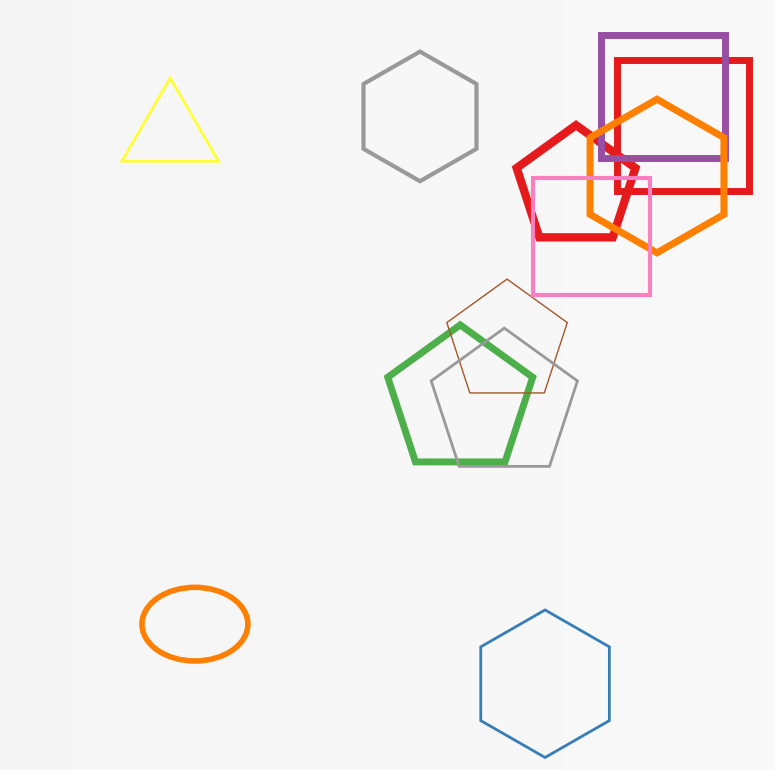[{"shape": "square", "thickness": 2.5, "radius": 0.42, "center": [0.881, 0.837]}, {"shape": "pentagon", "thickness": 3, "radius": 0.4, "center": [0.743, 0.757]}, {"shape": "hexagon", "thickness": 1, "radius": 0.48, "center": [0.703, 0.112]}, {"shape": "pentagon", "thickness": 2.5, "radius": 0.49, "center": [0.594, 0.48]}, {"shape": "square", "thickness": 2.5, "radius": 0.4, "center": [0.855, 0.875]}, {"shape": "oval", "thickness": 2, "radius": 0.34, "center": [0.251, 0.189]}, {"shape": "hexagon", "thickness": 2.5, "radius": 0.5, "center": [0.848, 0.771]}, {"shape": "triangle", "thickness": 1, "radius": 0.36, "center": [0.22, 0.827]}, {"shape": "pentagon", "thickness": 0.5, "radius": 0.41, "center": [0.654, 0.556]}, {"shape": "square", "thickness": 1.5, "radius": 0.38, "center": [0.763, 0.693]}, {"shape": "hexagon", "thickness": 1.5, "radius": 0.42, "center": [0.542, 0.849]}, {"shape": "pentagon", "thickness": 1, "radius": 0.5, "center": [0.651, 0.475]}]